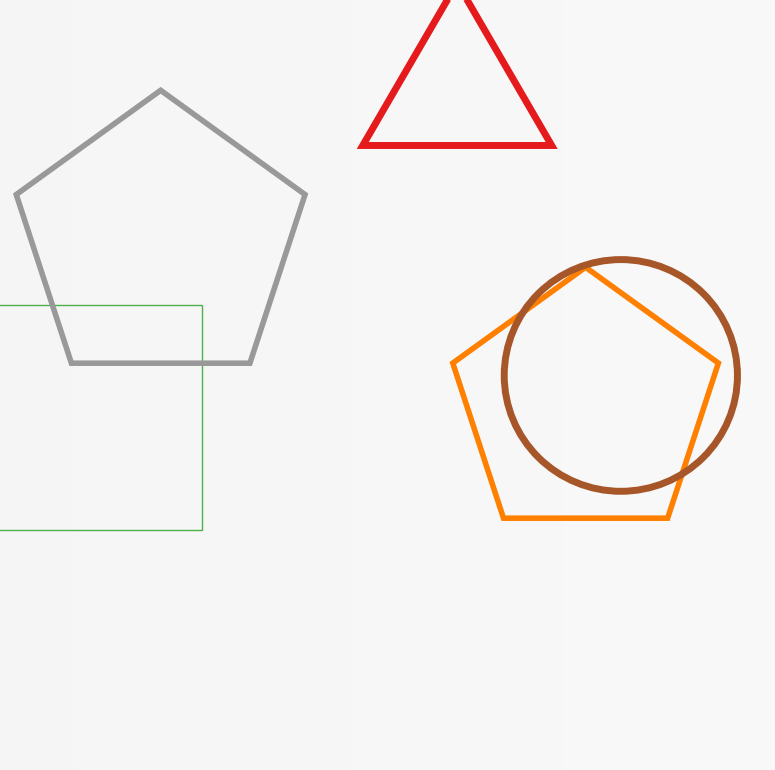[{"shape": "triangle", "thickness": 2.5, "radius": 0.7, "center": [0.59, 0.881]}, {"shape": "square", "thickness": 0.5, "radius": 0.73, "center": [0.114, 0.458]}, {"shape": "pentagon", "thickness": 2, "radius": 0.9, "center": [0.756, 0.473]}, {"shape": "circle", "thickness": 2.5, "radius": 0.75, "center": [0.801, 0.512]}, {"shape": "pentagon", "thickness": 2, "radius": 0.98, "center": [0.207, 0.687]}]